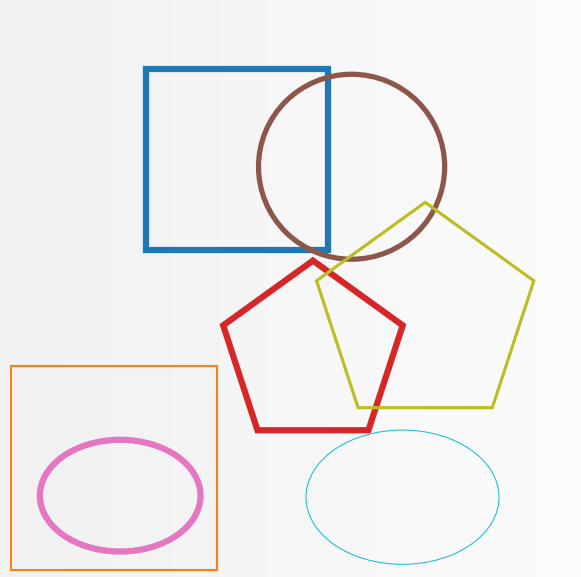[{"shape": "square", "thickness": 3, "radius": 0.78, "center": [0.408, 0.723]}, {"shape": "square", "thickness": 1, "radius": 0.89, "center": [0.196, 0.189]}, {"shape": "pentagon", "thickness": 3, "radius": 0.81, "center": [0.538, 0.386]}, {"shape": "circle", "thickness": 2.5, "radius": 0.8, "center": [0.605, 0.71]}, {"shape": "oval", "thickness": 3, "radius": 0.69, "center": [0.207, 0.141]}, {"shape": "pentagon", "thickness": 1.5, "radius": 0.98, "center": [0.732, 0.452]}, {"shape": "oval", "thickness": 0.5, "radius": 0.83, "center": [0.692, 0.138]}]